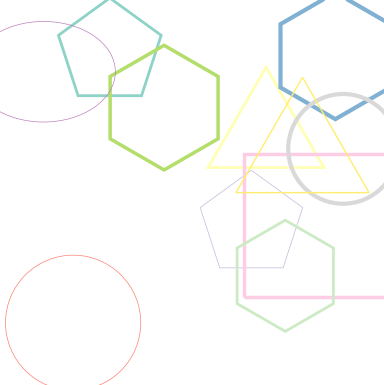[{"shape": "pentagon", "thickness": 2, "radius": 0.7, "center": [0.285, 0.865]}, {"shape": "triangle", "thickness": 2, "radius": 0.87, "center": [0.691, 0.652]}, {"shape": "pentagon", "thickness": 0.5, "radius": 0.7, "center": [0.653, 0.418]}, {"shape": "circle", "thickness": 0.5, "radius": 0.88, "center": [0.19, 0.162]}, {"shape": "hexagon", "thickness": 3, "radius": 0.82, "center": [0.871, 0.855]}, {"shape": "hexagon", "thickness": 2.5, "radius": 0.81, "center": [0.426, 0.72]}, {"shape": "square", "thickness": 2.5, "radius": 0.92, "center": [0.82, 0.414]}, {"shape": "circle", "thickness": 3, "radius": 0.71, "center": [0.891, 0.613]}, {"shape": "oval", "thickness": 0.5, "radius": 0.93, "center": [0.113, 0.814]}, {"shape": "hexagon", "thickness": 2, "radius": 0.72, "center": [0.741, 0.284]}, {"shape": "triangle", "thickness": 1, "radius": 1.0, "center": [0.786, 0.599]}]